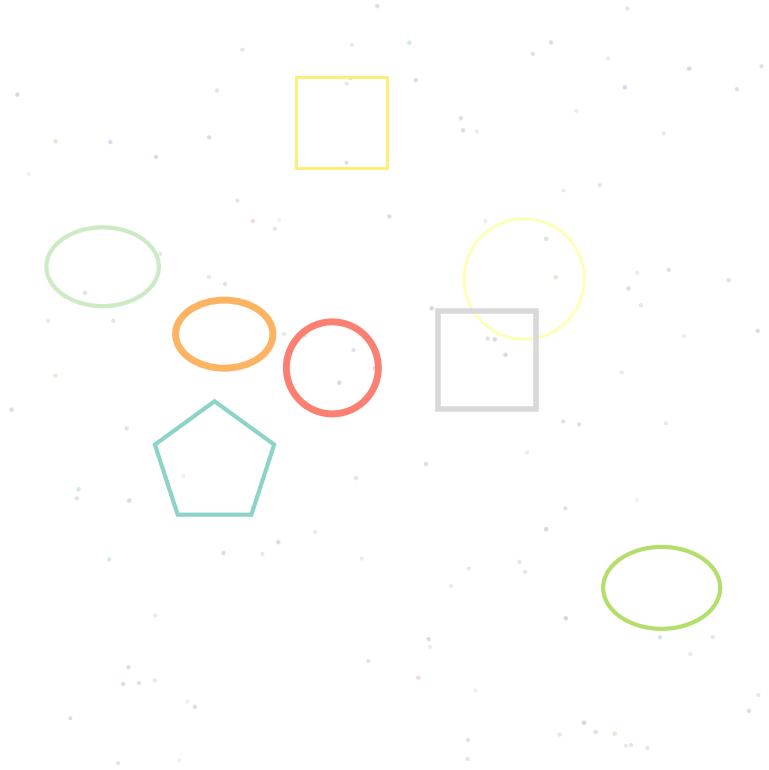[{"shape": "pentagon", "thickness": 1.5, "radius": 0.41, "center": [0.279, 0.397]}, {"shape": "circle", "thickness": 1, "radius": 0.39, "center": [0.681, 0.638]}, {"shape": "circle", "thickness": 2.5, "radius": 0.3, "center": [0.432, 0.522]}, {"shape": "oval", "thickness": 2.5, "radius": 0.32, "center": [0.291, 0.566]}, {"shape": "oval", "thickness": 1.5, "radius": 0.38, "center": [0.859, 0.237]}, {"shape": "square", "thickness": 2, "radius": 0.32, "center": [0.633, 0.532]}, {"shape": "oval", "thickness": 1.5, "radius": 0.37, "center": [0.133, 0.654]}, {"shape": "square", "thickness": 1, "radius": 0.3, "center": [0.443, 0.841]}]